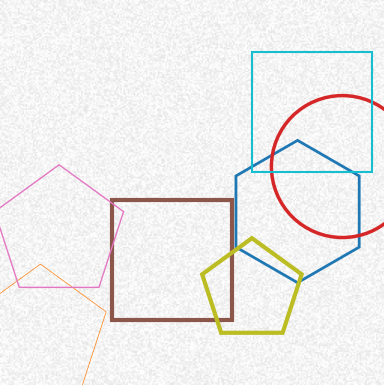[{"shape": "hexagon", "thickness": 2, "radius": 0.92, "center": [0.773, 0.451]}, {"shape": "pentagon", "thickness": 0.5, "radius": 0.9, "center": [0.105, 0.135]}, {"shape": "circle", "thickness": 2.5, "radius": 0.92, "center": [0.889, 0.567]}, {"shape": "square", "thickness": 3, "radius": 0.78, "center": [0.446, 0.324]}, {"shape": "pentagon", "thickness": 1, "radius": 0.88, "center": [0.154, 0.396]}, {"shape": "pentagon", "thickness": 3, "radius": 0.68, "center": [0.654, 0.246]}, {"shape": "square", "thickness": 1.5, "radius": 0.78, "center": [0.811, 0.71]}]